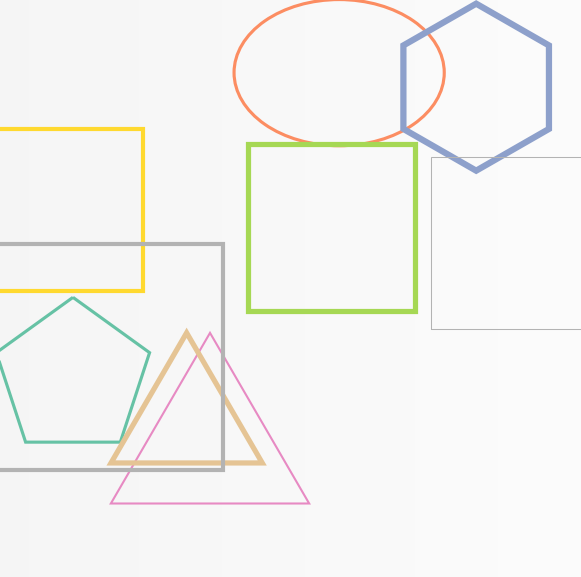[{"shape": "pentagon", "thickness": 1.5, "radius": 0.69, "center": [0.126, 0.346]}, {"shape": "oval", "thickness": 1.5, "radius": 0.9, "center": [0.583, 0.873]}, {"shape": "hexagon", "thickness": 3, "radius": 0.72, "center": [0.819, 0.848]}, {"shape": "triangle", "thickness": 1, "radius": 0.98, "center": [0.361, 0.226]}, {"shape": "square", "thickness": 2.5, "radius": 0.72, "center": [0.57, 0.605]}, {"shape": "square", "thickness": 2, "radius": 0.7, "center": [0.106, 0.635]}, {"shape": "triangle", "thickness": 2.5, "radius": 0.75, "center": [0.321, 0.273]}, {"shape": "square", "thickness": 0.5, "radius": 0.74, "center": [0.89, 0.578]}, {"shape": "square", "thickness": 2, "radius": 0.98, "center": [0.188, 0.381]}]